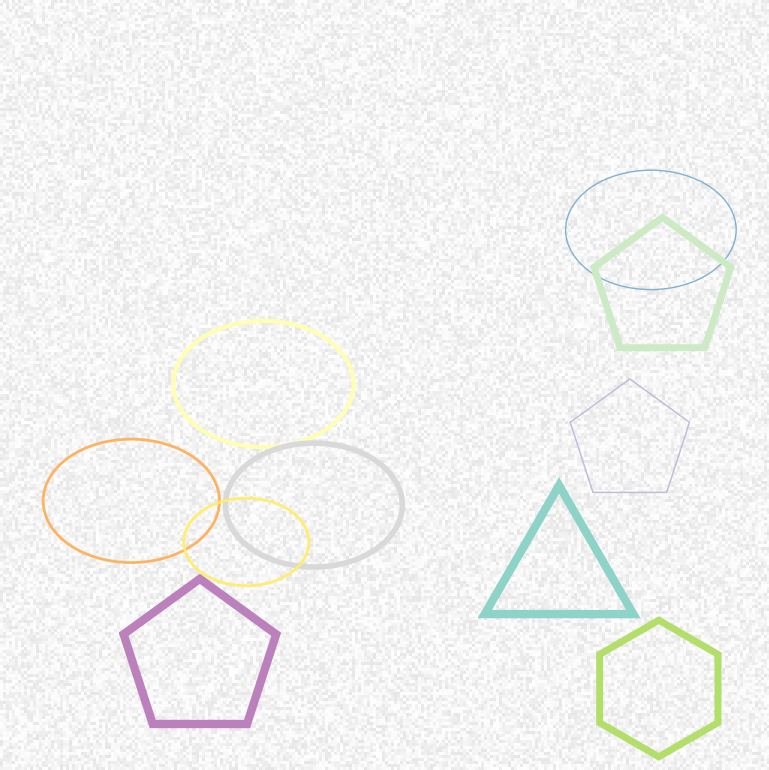[{"shape": "triangle", "thickness": 3, "radius": 0.56, "center": [0.726, 0.258]}, {"shape": "oval", "thickness": 1.5, "radius": 0.59, "center": [0.342, 0.501]}, {"shape": "pentagon", "thickness": 0.5, "radius": 0.41, "center": [0.818, 0.426]}, {"shape": "oval", "thickness": 0.5, "radius": 0.55, "center": [0.845, 0.701]}, {"shape": "oval", "thickness": 1, "radius": 0.57, "center": [0.171, 0.35]}, {"shape": "hexagon", "thickness": 2.5, "radius": 0.44, "center": [0.856, 0.106]}, {"shape": "oval", "thickness": 2, "radius": 0.57, "center": [0.408, 0.344]}, {"shape": "pentagon", "thickness": 3, "radius": 0.52, "center": [0.26, 0.144]}, {"shape": "pentagon", "thickness": 2.5, "radius": 0.47, "center": [0.86, 0.624]}, {"shape": "oval", "thickness": 1, "radius": 0.41, "center": [0.32, 0.296]}]